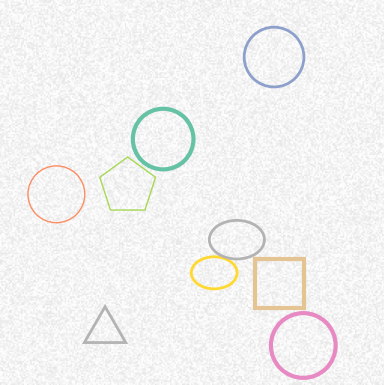[{"shape": "circle", "thickness": 3, "radius": 0.39, "center": [0.424, 0.639]}, {"shape": "circle", "thickness": 1, "radius": 0.37, "center": [0.146, 0.495]}, {"shape": "circle", "thickness": 2, "radius": 0.39, "center": [0.712, 0.852]}, {"shape": "circle", "thickness": 3, "radius": 0.42, "center": [0.788, 0.103]}, {"shape": "pentagon", "thickness": 1, "radius": 0.38, "center": [0.332, 0.516]}, {"shape": "oval", "thickness": 2, "radius": 0.3, "center": [0.556, 0.291]}, {"shape": "square", "thickness": 3, "radius": 0.32, "center": [0.727, 0.263]}, {"shape": "oval", "thickness": 2, "radius": 0.36, "center": [0.615, 0.377]}, {"shape": "triangle", "thickness": 2, "radius": 0.31, "center": [0.273, 0.141]}]